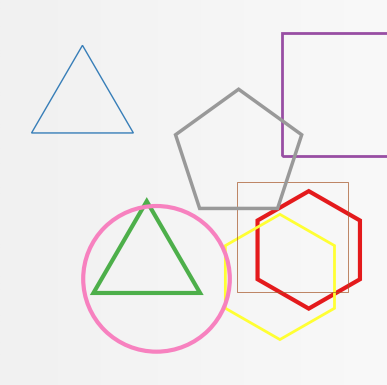[{"shape": "hexagon", "thickness": 3, "radius": 0.76, "center": [0.797, 0.351]}, {"shape": "triangle", "thickness": 1, "radius": 0.76, "center": [0.213, 0.731]}, {"shape": "triangle", "thickness": 3, "radius": 0.79, "center": [0.379, 0.318]}, {"shape": "square", "thickness": 2, "radius": 0.8, "center": [0.887, 0.754]}, {"shape": "hexagon", "thickness": 2, "radius": 0.81, "center": [0.722, 0.281]}, {"shape": "square", "thickness": 0.5, "radius": 0.72, "center": [0.755, 0.385]}, {"shape": "circle", "thickness": 3, "radius": 0.95, "center": [0.404, 0.276]}, {"shape": "pentagon", "thickness": 2.5, "radius": 0.86, "center": [0.616, 0.597]}]